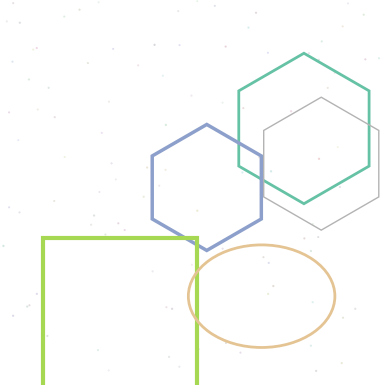[{"shape": "hexagon", "thickness": 2, "radius": 0.98, "center": [0.789, 0.666]}, {"shape": "hexagon", "thickness": 2.5, "radius": 0.82, "center": [0.537, 0.513]}, {"shape": "square", "thickness": 3, "radius": 1.0, "center": [0.312, 0.184]}, {"shape": "oval", "thickness": 2, "radius": 0.95, "center": [0.68, 0.231]}, {"shape": "hexagon", "thickness": 1, "radius": 0.86, "center": [0.834, 0.575]}]